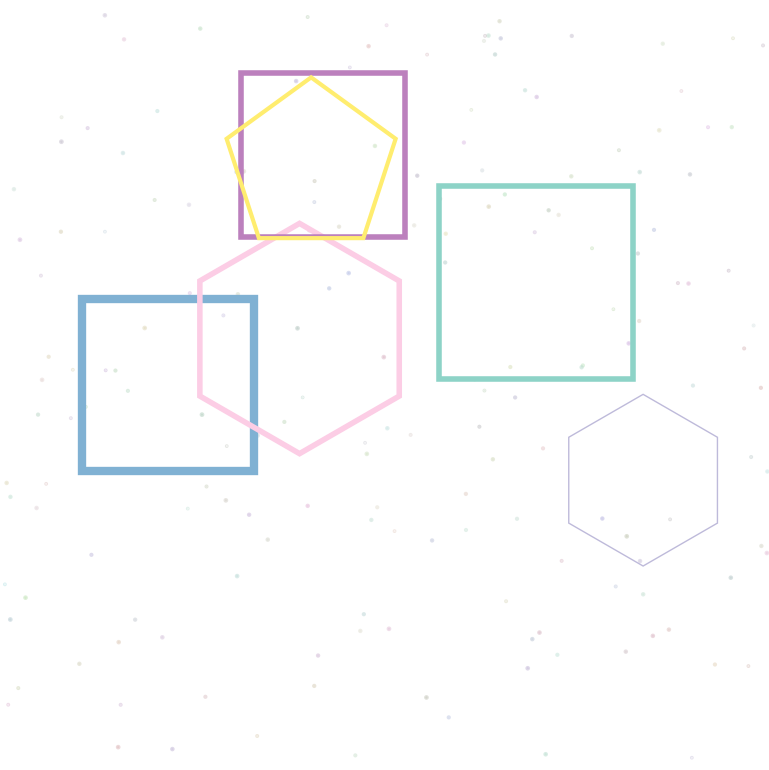[{"shape": "square", "thickness": 2, "radius": 0.63, "center": [0.696, 0.633]}, {"shape": "hexagon", "thickness": 0.5, "radius": 0.56, "center": [0.835, 0.376]}, {"shape": "square", "thickness": 3, "radius": 0.56, "center": [0.219, 0.5]}, {"shape": "hexagon", "thickness": 2, "radius": 0.75, "center": [0.389, 0.56]}, {"shape": "square", "thickness": 2, "radius": 0.53, "center": [0.419, 0.799]}, {"shape": "pentagon", "thickness": 1.5, "radius": 0.58, "center": [0.404, 0.784]}]